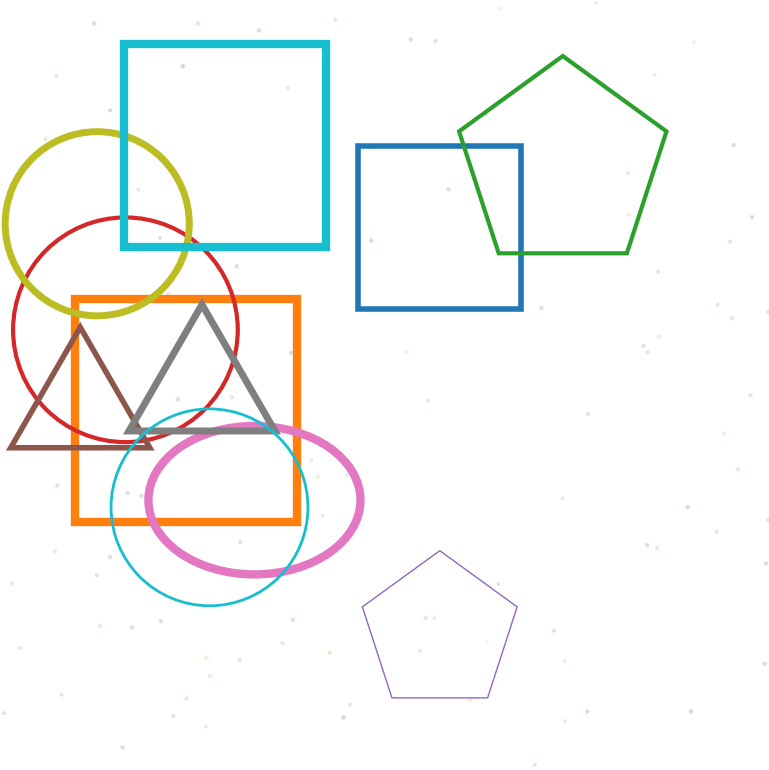[{"shape": "square", "thickness": 2, "radius": 0.53, "center": [0.571, 0.704]}, {"shape": "square", "thickness": 3, "radius": 0.72, "center": [0.242, 0.467]}, {"shape": "pentagon", "thickness": 1.5, "radius": 0.71, "center": [0.731, 0.786]}, {"shape": "circle", "thickness": 1.5, "radius": 0.73, "center": [0.163, 0.572]}, {"shape": "pentagon", "thickness": 0.5, "radius": 0.53, "center": [0.571, 0.179]}, {"shape": "triangle", "thickness": 2, "radius": 0.52, "center": [0.104, 0.471]}, {"shape": "oval", "thickness": 3, "radius": 0.69, "center": [0.33, 0.35]}, {"shape": "triangle", "thickness": 2.5, "radius": 0.55, "center": [0.262, 0.495]}, {"shape": "circle", "thickness": 2.5, "radius": 0.6, "center": [0.126, 0.709]}, {"shape": "circle", "thickness": 1, "radius": 0.64, "center": [0.272, 0.341]}, {"shape": "square", "thickness": 3, "radius": 0.66, "center": [0.292, 0.811]}]